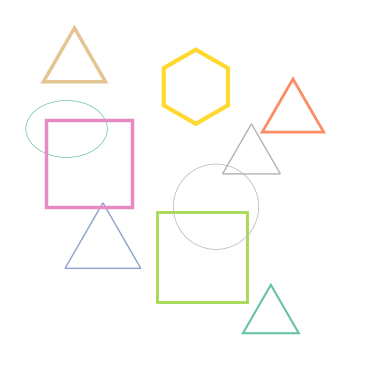[{"shape": "triangle", "thickness": 1.5, "radius": 0.42, "center": [0.704, 0.176]}, {"shape": "oval", "thickness": 0.5, "radius": 0.53, "center": [0.173, 0.665]}, {"shape": "triangle", "thickness": 2, "radius": 0.46, "center": [0.761, 0.703]}, {"shape": "triangle", "thickness": 1, "radius": 0.57, "center": [0.267, 0.36]}, {"shape": "square", "thickness": 2.5, "radius": 0.56, "center": [0.232, 0.575]}, {"shape": "square", "thickness": 2, "radius": 0.58, "center": [0.525, 0.332]}, {"shape": "hexagon", "thickness": 3, "radius": 0.48, "center": [0.509, 0.775]}, {"shape": "triangle", "thickness": 2.5, "radius": 0.47, "center": [0.193, 0.834]}, {"shape": "circle", "thickness": 0.5, "radius": 0.55, "center": [0.561, 0.463]}, {"shape": "triangle", "thickness": 1, "radius": 0.43, "center": [0.653, 0.592]}]